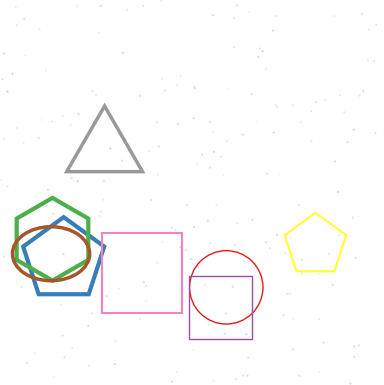[{"shape": "circle", "thickness": 1, "radius": 0.48, "center": [0.588, 0.254]}, {"shape": "pentagon", "thickness": 3, "radius": 0.55, "center": [0.165, 0.325]}, {"shape": "hexagon", "thickness": 3, "radius": 0.54, "center": [0.136, 0.379]}, {"shape": "square", "thickness": 1, "radius": 0.41, "center": [0.573, 0.201]}, {"shape": "pentagon", "thickness": 1.5, "radius": 0.42, "center": [0.819, 0.363]}, {"shape": "oval", "thickness": 2.5, "radius": 0.5, "center": [0.133, 0.341]}, {"shape": "square", "thickness": 1.5, "radius": 0.52, "center": [0.368, 0.291]}, {"shape": "triangle", "thickness": 2.5, "radius": 0.57, "center": [0.272, 0.611]}]